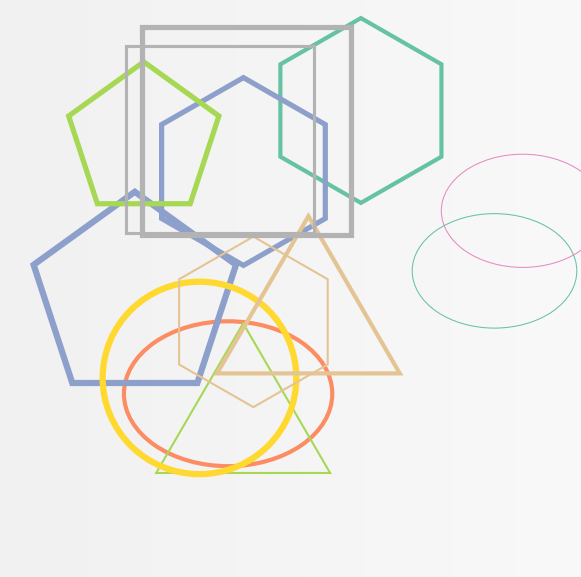[{"shape": "hexagon", "thickness": 2, "radius": 0.8, "center": [0.621, 0.808]}, {"shape": "oval", "thickness": 0.5, "radius": 0.71, "center": [0.851, 0.53]}, {"shape": "oval", "thickness": 2, "radius": 0.9, "center": [0.392, 0.317]}, {"shape": "pentagon", "thickness": 3, "radius": 0.92, "center": [0.232, 0.484]}, {"shape": "hexagon", "thickness": 2.5, "radius": 0.81, "center": [0.419, 0.702]}, {"shape": "oval", "thickness": 0.5, "radius": 0.7, "center": [0.899, 0.634]}, {"shape": "triangle", "thickness": 1, "radius": 0.86, "center": [0.418, 0.267]}, {"shape": "pentagon", "thickness": 2.5, "radius": 0.68, "center": [0.247, 0.756]}, {"shape": "circle", "thickness": 3, "radius": 0.83, "center": [0.343, 0.345]}, {"shape": "triangle", "thickness": 2, "radius": 0.91, "center": [0.531, 0.443]}, {"shape": "hexagon", "thickness": 1, "radius": 0.74, "center": [0.436, 0.442]}, {"shape": "square", "thickness": 1.5, "radius": 0.81, "center": [0.378, 0.757]}, {"shape": "square", "thickness": 2.5, "radius": 0.9, "center": [0.424, 0.772]}]